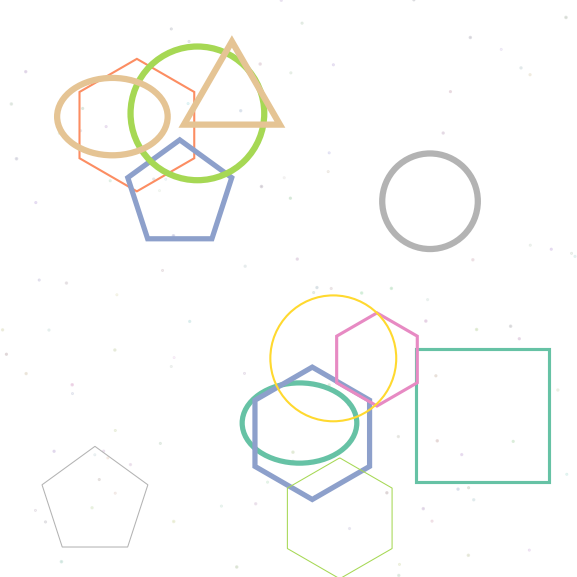[{"shape": "square", "thickness": 1.5, "radius": 0.58, "center": [0.835, 0.28]}, {"shape": "oval", "thickness": 2.5, "radius": 0.5, "center": [0.519, 0.267]}, {"shape": "hexagon", "thickness": 1, "radius": 0.57, "center": [0.237, 0.783]}, {"shape": "pentagon", "thickness": 2.5, "radius": 0.47, "center": [0.311, 0.662]}, {"shape": "hexagon", "thickness": 2.5, "radius": 0.57, "center": [0.541, 0.249]}, {"shape": "hexagon", "thickness": 1.5, "radius": 0.4, "center": [0.653, 0.377]}, {"shape": "hexagon", "thickness": 0.5, "radius": 0.52, "center": [0.588, 0.102]}, {"shape": "circle", "thickness": 3, "radius": 0.58, "center": [0.342, 0.803]}, {"shape": "circle", "thickness": 1, "radius": 0.54, "center": [0.577, 0.379]}, {"shape": "triangle", "thickness": 3, "radius": 0.48, "center": [0.402, 0.831]}, {"shape": "oval", "thickness": 3, "radius": 0.48, "center": [0.195, 0.797]}, {"shape": "circle", "thickness": 3, "radius": 0.41, "center": [0.745, 0.651]}, {"shape": "pentagon", "thickness": 0.5, "radius": 0.48, "center": [0.164, 0.13]}]